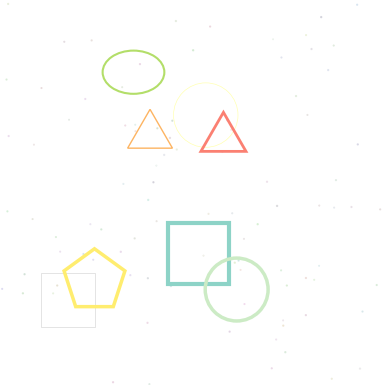[{"shape": "square", "thickness": 3, "radius": 0.4, "center": [0.516, 0.342]}, {"shape": "circle", "thickness": 0.5, "radius": 0.42, "center": [0.534, 0.701]}, {"shape": "triangle", "thickness": 2, "radius": 0.34, "center": [0.58, 0.641]}, {"shape": "triangle", "thickness": 1, "radius": 0.34, "center": [0.39, 0.649]}, {"shape": "oval", "thickness": 1.5, "radius": 0.4, "center": [0.347, 0.812]}, {"shape": "square", "thickness": 0.5, "radius": 0.35, "center": [0.177, 0.222]}, {"shape": "circle", "thickness": 2.5, "radius": 0.41, "center": [0.615, 0.248]}, {"shape": "pentagon", "thickness": 2.5, "radius": 0.42, "center": [0.245, 0.271]}]